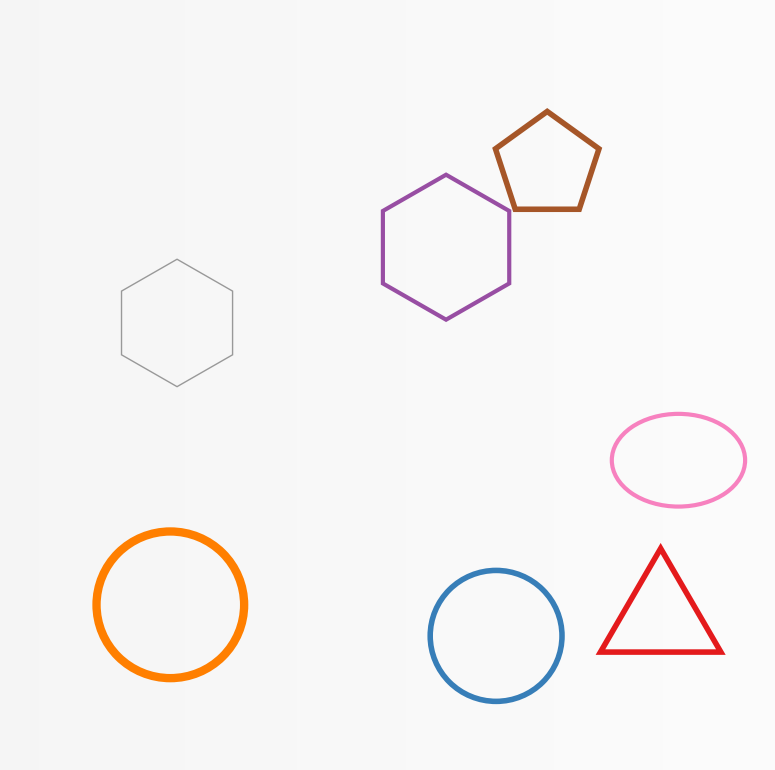[{"shape": "triangle", "thickness": 2, "radius": 0.45, "center": [0.852, 0.198]}, {"shape": "circle", "thickness": 2, "radius": 0.43, "center": [0.64, 0.174]}, {"shape": "hexagon", "thickness": 1.5, "radius": 0.47, "center": [0.576, 0.679]}, {"shape": "circle", "thickness": 3, "radius": 0.48, "center": [0.22, 0.215]}, {"shape": "pentagon", "thickness": 2, "radius": 0.35, "center": [0.706, 0.785]}, {"shape": "oval", "thickness": 1.5, "radius": 0.43, "center": [0.875, 0.402]}, {"shape": "hexagon", "thickness": 0.5, "radius": 0.41, "center": [0.228, 0.581]}]